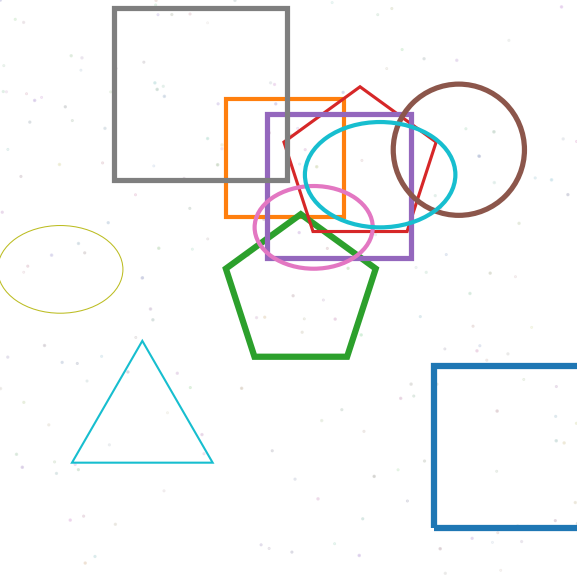[{"shape": "square", "thickness": 3, "radius": 0.7, "center": [0.891, 0.225]}, {"shape": "square", "thickness": 2, "radius": 0.51, "center": [0.493, 0.726]}, {"shape": "pentagon", "thickness": 3, "radius": 0.68, "center": [0.521, 0.492]}, {"shape": "pentagon", "thickness": 1.5, "radius": 0.69, "center": [0.623, 0.71]}, {"shape": "square", "thickness": 2.5, "radius": 0.62, "center": [0.586, 0.676]}, {"shape": "circle", "thickness": 2.5, "radius": 0.57, "center": [0.795, 0.74]}, {"shape": "oval", "thickness": 2, "radius": 0.51, "center": [0.543, 0.605]}, {"shape": "square", "thickness": 2.5, "radius": 0.75, "center": [0.347, 0.836]}, {"shape": "oval", "thickness": 0.5, "radius": 0.54, "center": [0.104, 0.533]}, {"shape": "triangle", "thickness": 1, "radius": 0.7, "center": [0.246, 0.268]}, {"shape": "oval", "thickness": 2, "radius": 0.65, "center": [0.658, 0.697]}]